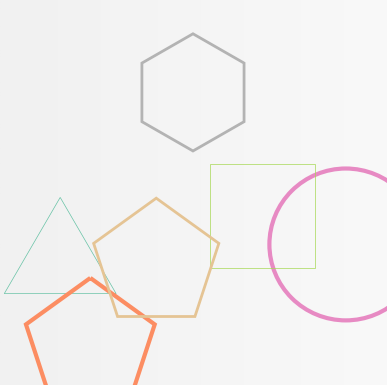[{"shape": "triangle", "thickness": 0.5, "radius": 0.83, "center": [0.155, 0.321]}, {"shape": "pentagon", "thickness": 3, "radius": 0.87, "center": [0.233, 0.103]}, {"shape": "circle", "thickness": 3, "radius": 0.99, "center": [0.892, 0.365]}, {"shape": "square", "thickness": 0.5, "radius": 0.68, "center": [0.678, 0.439]}, {"shape": "pentagon", "thickness": 2, "radius": 0.85, "center": [0.403, 0.315]}, {"shape": "hexagon", "thickness": 2, "radius": 0.76, "center": [0.498, 0.76]}]